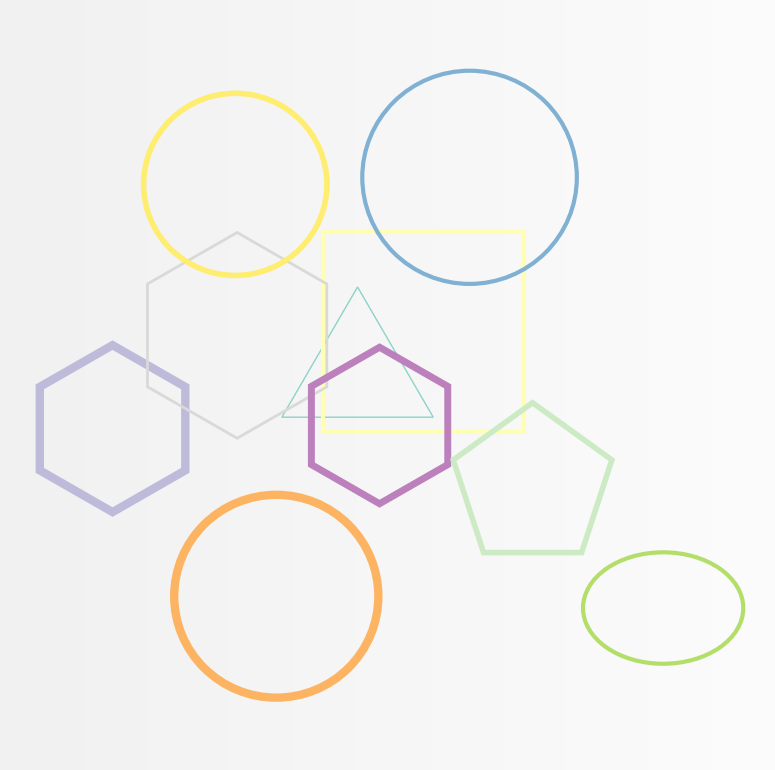[{"shape": "triangle", "thickness": 0.5, "radius": 0.56, "center": [0.461, 0.515]}, {"shape": "square", "thickness": 1.5, "radius": 0.65, "center": [0.547, 0.569]}, {"shape": "hexagon", "thickness": 3, "radius": 0.54, "center": [0.145, 0.443]}, {"shape": "circle", "thickness": 1.5, "radius": 0.69, "center": [0.606, 0.77]}, {"shape": "circle", "thickness": 3, "radius": 0.66, "center": [0.356, 0.226]}, {"shape": "oval", "thickness": 1.5, "radius": 0.52, "center": [0.856, 0.21]}, {"shape": "hexagon", "thickness": 1, "radius": 0.67, "center": [0.306, 0.564]}, {"shape": "hexagon", "thickness": 2.5, "radius": 0.51, "center": [0.49, 0.447]}, {"shape": "pentagon", "thickness": 2, "radius": 0.54, "center": [0.687, 0.369]}, {"shape": "circle", "thickness": 2, "radius": 0.59, "center": [0.304, 0.761]}]